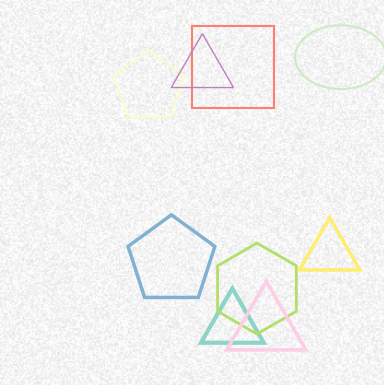[{"shape": "triangle", "thickness": 3, "radius": 0.47, "center": [0.604, 0.157]}, {"shape": "pentagon", "thickness": 1, "radius": 0.48, "center": [0.387, 0.774]}, {"shape": "square", "thickness": 1.5, "radius": 0.53, "center": [0.605, 0.825]}, {"shape": "pentagon", "thickness": 2.5, "radius": 0.59, "center": [0.445, 0.323]}, {"shape": "hexagon", "thickness": 2, "radius": 0.59, "center": [0.667, 0.251]}, {"shape": "triangle", "thickness": 2.5, "radius": 0.59, "center": [0.692, 0.151]}, {"shape": "triangle", "thickness": 1, "radius": 0.47, "center": [0.526, 0.819]}, {"shape": "oval", "thickness": 1.5, "radius": 0.59, "center": [0.885, 0.851]}, {"shape": "triangle", "thickness": 2.5, "radius": 0.45, "center": [0.856, 0.344]}]